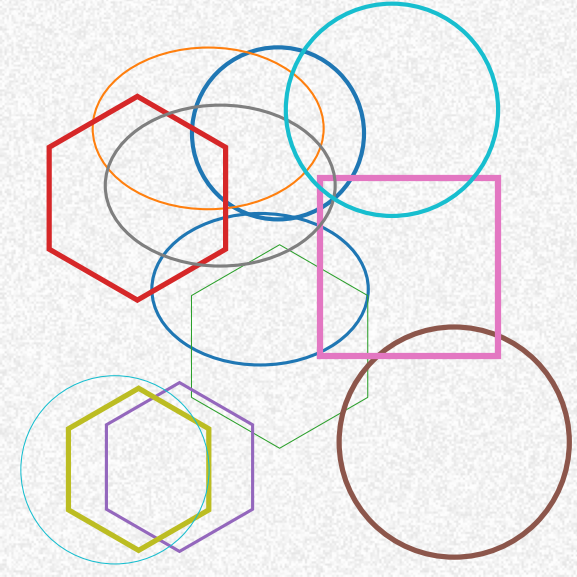[{"shape": "circle", "thickness": 2, "radius": 0.74, "center": [0.481, 0.768]}, {"shape": "oval", "thickness": 1.5, "radius": 0.94, "center": [0.45, 0.498]}, {"shape": "oval", "thickness": 1, "radius": 1.0, "center": [0.36, 0.777]}, {"shape": "hexagon", "thickness": 0.5, "radius": 0.88, "center": [0.484, 0.399]}, {"shape": "hexagon", "thickness": 2.5, "radius": 0.88, "center": [0.238, 0.656]}, {"shape": "hexagon", "thickness": 1.5, "radius": 0.73, "center": [0.311, 0.19]}, {"shape": "circle", "thickness": 2.5, "radius": 1.0, "center": [0.787, 0.234]}, {"shape": "square", "thickness": 3, "radius": 0.77, "center": [0.708, 0.537]}, {"shape": "oval", "thickness": 1.5, "radius": 1.0, "center": [0.381, 0.678]}, {"shape": "hexagon", "thickness": 2.5, "radius": 0.7, "center": [0.24, 0.186]}, {"shape": "circle", "thickness": 2, "radius": 0.92, "center": [0.679, 0.809]}, {"shape": "circle", "thickness": 0.5, "radius": 0.81, "center": [0.199, 0.186]}]